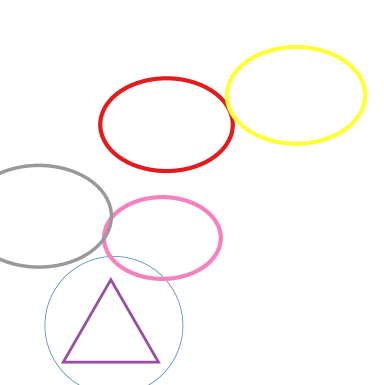[{"shape": "oval", "thickness": 3, "radius": 0.86, "center": [0.432, 0.676]}, {"shape": "circle", "thickness": 0.5, "radius": 0.9, "center": [0.296, 0.155]}, {"shape": "triangle", "thickness": 2, "radius": 0.71, "center": [0.288, 0.131]}, {"shape": "oval", "thickness": 3, "radius": 0.9, "center": [0.769, 0.752]}, {"shape": "oval", "thickness": 3, "radius": 0.76, "center": [0.422, 0.382]}, {"shape": "oval", "thickness": 2.5, "radius": 0.94, "center": [0.101, 0.438]}]